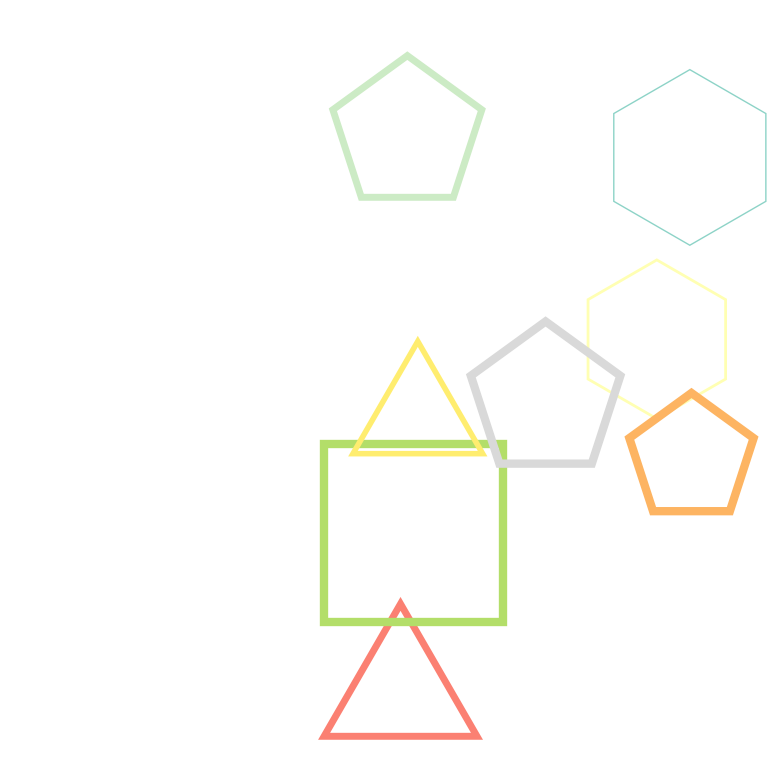[{"shape": "hexagon", "thickness": 0.5, "radius": 0.57, "center": [0.896, 0.796]}, {"shape": "hexagon", "thickness": 1, "radius": 0.52, "center": [0.853, 0.559]}, {"shape": "triangle", "thickness": 2.5, "radius": 0.57, "center": [0.52, 0.101]}, {"shape": "pentagon", "thickness": 3, "radius": 0.42, "center": [0.898, 0.405]}, {"shape": "square", "thickness": 3, "radius": 0.58, "center": [0.537, 0.308]}, {"shape": "pentagon", "thickness": 3, "radius": 0.51, "center": [0.709, 0.48]}, {"shape": "pentagon", "thickness": 2.5, "radius": 0.51, "center": [0.529, 0.826]}, {"shape": "triangle", "thickness": 2, "radius": 0.49, "center": [0.543, 0.459]}]